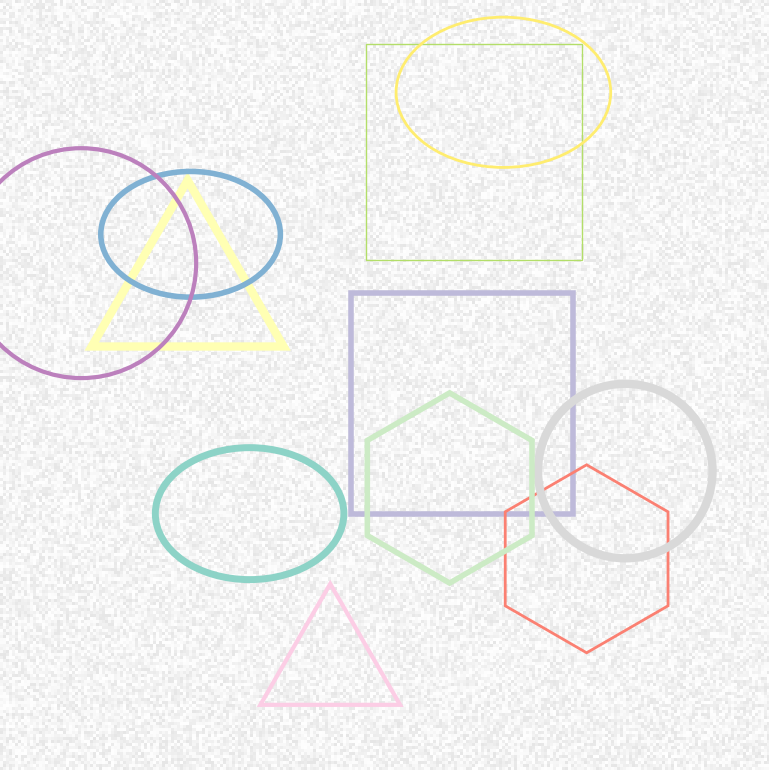[{"shape": "oval", "thickness": 2.5, "radius": 0.61, "center": [0.324, 0.333]}, {"shape": "triangle", "thickness": 3, "radius": 0.72, "center": [0.244, 0.622]}, {"shape": "square", "thickness": 2, "radius": 0.72, "center": [0.6, 0.476]}, {"shape": "hexagon", "thickness": 1, "radius": 0.61, "center": [0.762, 0.274]}, {"shape": "oval", "thickness": 2, "radius": 0.58, "center": [0.248, 0.696]}, {"shape": "square", "thickness": 0.5, "radius": 0.7, "center": [0.616, 0.802]}, {"shape": "triangle", "thickness": 1.5, "radius": 0.52, "center": [0.429, 0.137]}, {"shape": "circle", "thickness": 3, "radius": 0.57, "center": [0.812, 0.388]}, {"shape": "circle", "thickness": 1.5, "radius": 0.75, "center": [0.105, 0.658]}, {"shape": "hexagon", "thickness": 2, "radius": 0.62, "center": [0.584, 0.366]}, {"shape": "oval", "thickness": 1, "radius": 0.7, "center": [0.654, 0.88]}]